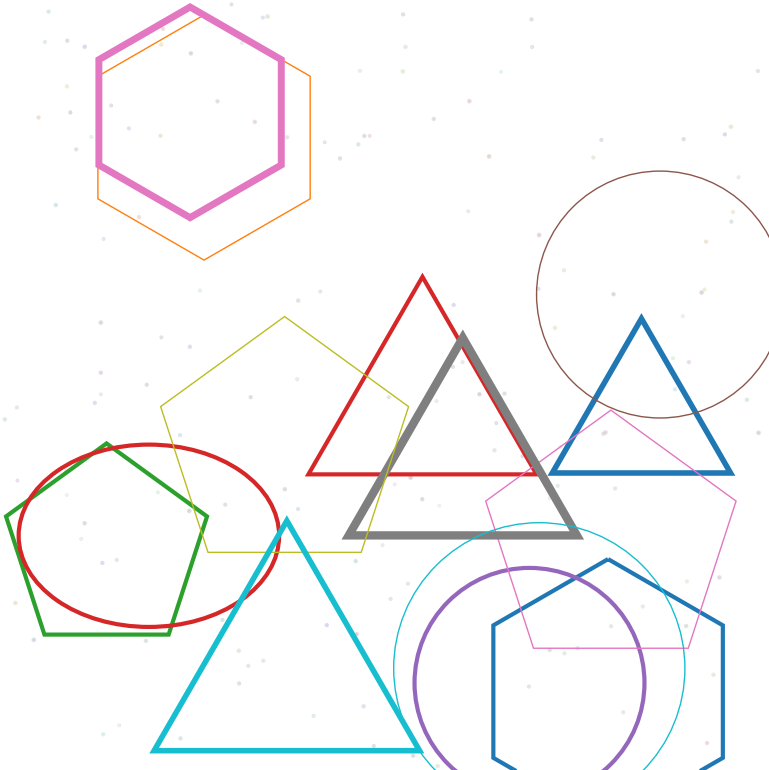[{"shape": "triangle", "thickness": 2, "radius": 0.67, "center": [0.833, 0.453]}, {"shape": "hexagon", "thickness": 1.5, "radius": 0.86, "center": [0.79, 0.102]}, {"shape": "hexagon", "thickness": 0.5, "radius": 0.8, "center": [0.265, 0.821]}, {"shape": "pentagon", "thickness": 1.5, "radius": 0.69, "center": [0.138, 0.287]}, {"shape": "oval", "thickness": 1.5, "radius": 0.85, "center": [0.193, 0.304]}, {"shape": "triangle", "thickness": 1.5, "radius": 0.86, "center": [0.549, 0.469]}, {"shape": "circle", "thickness": 1.5, "radius": 0.75, "center": [0.688, 0.113]}, {"shape": "circle", "thickness": 0.5, "radius": 0.8, "center": [0.857, 0.617]}, {"shape": "hexagon", "thickness": 2.5, "radius": 0.68, "center": [0.247, 0.854]}, {"shape": "pentagon", "thickness": 0.5, "radius": 0.85, "center": [0.793, 0.296]}, {"shape": "triangle", "thickness": 3, "radius": 0.86, "center": [0.601, 0.39]}, {"shape": "pentagon", "thickness": 0.5, "radius": 0.85, "center": [0.37, 0.42]}, {"shape": "triangle", "thickness": 2, "radius": 1.0, "center": [0.373, 0.125]}, {"shape": "circle", "thickness": 0.5, "radius": 0.95, "center": [0.7, 0.132]}]